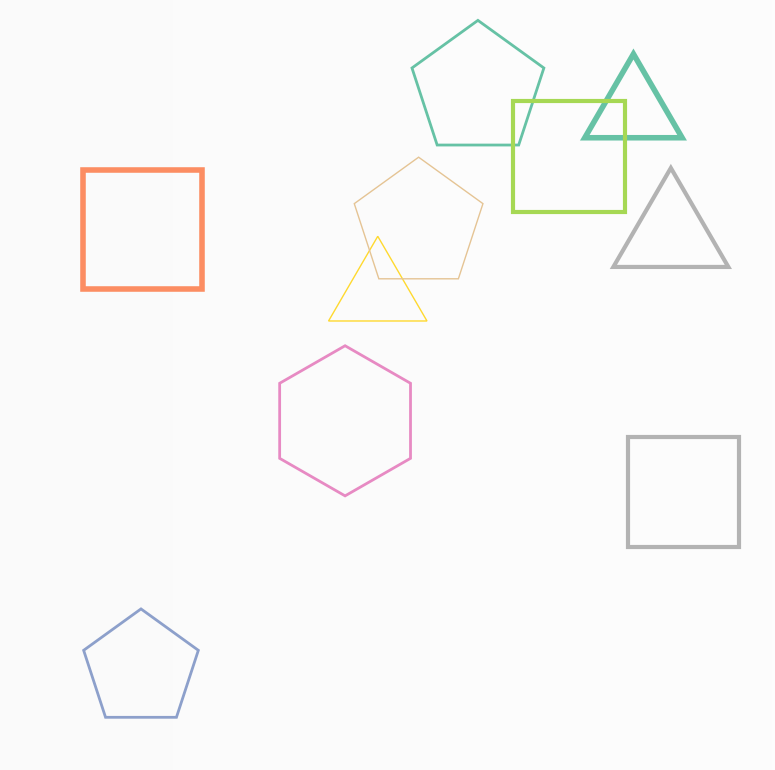[{"shape": "triangle", "thickness": 2, "radius": 0.36, "center": [0.817, 0.857]}, {"shape": "pentagon", "thickness": 1, "radius": 0.45, "center": [0.617, 0.884]}, {"shape": "square", "thickness": 2, "radius": 0.39, "center": [0.184, 0.701]}, {"shape": "pentagon", "thickness": 1, "radius": 0.39, "center": [0.182, 0.131]}, {"shape": "hexagon", "thickness": 1, "radius": 0.49, "center": [0.445, 0.453]}, {"shape": "square", "thickness": 1.5, "radius": 0.36, "center": [0.734, 0.797]}, {"shape": "triangle", "thickness": 0.5, "radius": 0.37, "center": [0.487, 0.62]}, {"shape": "pentagon", "thickness": 0.5, "radius": 0.44, "center": [0.54, 0.709]}, {"shape": "square", "thickness": 1.5, "radius": 0.36, "center": [0.882, 0.361]}, {"shape": "triangle", "thickness": 1.5, "radius": 0.43, "center": [0.866, 0.696]}]